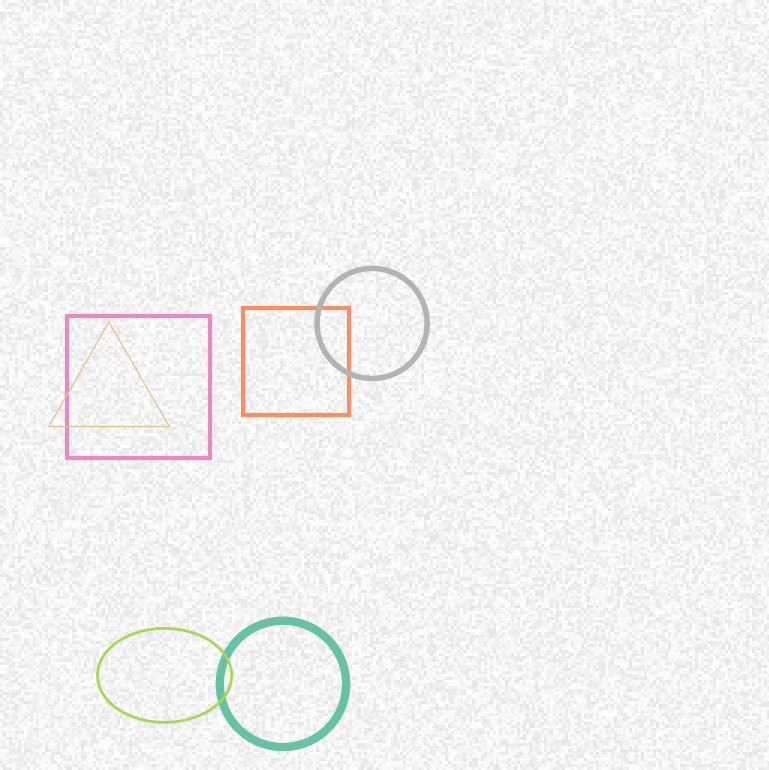[{"shape": "circle", "thickness": 3, "radius": 0.41, "center": [0.368, 0.112]}, {"shape": "square", "thickness": 1.5, "radius": 0.35, "center": [0.384, 0.531]}, {"shape": "square", "thickness": 1.5, "radius": 0.46, "center": [0.18, 0.497]}, {"shape": "oval", "thickness": 1, "radius": 0.44, "center": [0.214, 0.123]}, {"shape": "triangle", "thickness": 0.5, "radius": 0.45, "center": [0.142, 0.491]}, {"shape": "circle", "thickness": 2, "radius": 0.36, "center": [0.483, 0.58]}]